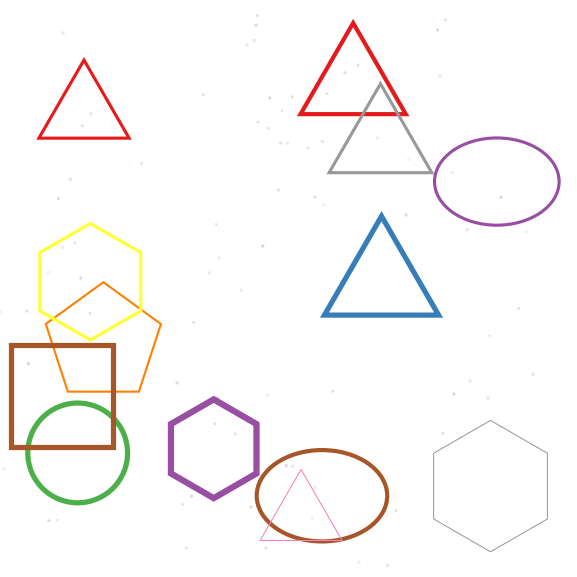[{"shape": "triangle", "thickness": 1.5, "radius": 0.45, "center": [0.145, 0.805]}, {"shape": "triangle", "thickness": 2, "radius": 0.53, "center": [0.612, 0.854]}, {"shape": "triangle", "thickness": 2.5, "radius": 0.57, "center": [0.661, 0.511]}, {"shape": "circle", "thickness": 2.5, "radius": 0.43, "center": [0.135, 0.215]}, {"shape": "hexagon", "thickness": 3, "radius": 0.43, "center": [0.37, 0.222]}, {"shape": "oval", "thickness": 1.5, "radius": 0.54, "center": [0.86, 0.685]}, {"shape": "pentagon", "thickness": 1, "radius": 0.52, "center": [0.179, 0.406]}, {"shape": "hexagon", "thickness": 1.5, "radius": 0.5, "center": [0.156, 0.511]}, {"shape": "square", "thickness": 2.5, "radius": 0.44, "center": [0.108, 0.314]}, {"shape": "oval", "thickness": 2, "radius": 0.57, "center": [0.558, 0.141]}, {"shape": "triangle", "thickness": 0.5, "radius": 0.41, "center": [0.521, 0.104]}, {"shape": "triangle", "thickness": 1.5, "radius": 0.51, "center": [0.659, 0.751]}, {"shape": "hexagon", "thickness": 0.5, "radius": 0.57, "center": [0.849, 0.157]}]